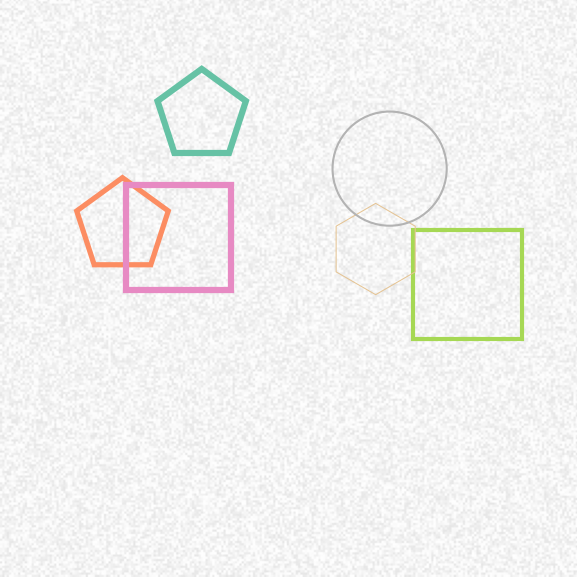[{"shape": "pentagon", "thickness": 3, "radius": 0.4, "center": [0.349, 0.799]}, {"shape": "pentagon", "thickness": 2.5, "radius": 0.42, "center": [0.212, 0.608]}, {"shape": "square", "thickness": 3, "radius": 0.46, "center": [0.309, 0.588]}, {"shape": "square", "thickness": 2, "radius": 0.47, "center": [0.81, 0.506]}, {"shape": "hexagon", "thickness": 0.5, "radius": 0.4, "center": [0.651, 0.568]}, {"shape": "circle", "thickness": 1, "radius": 0.49, "center": [0.675, 0.707]}]